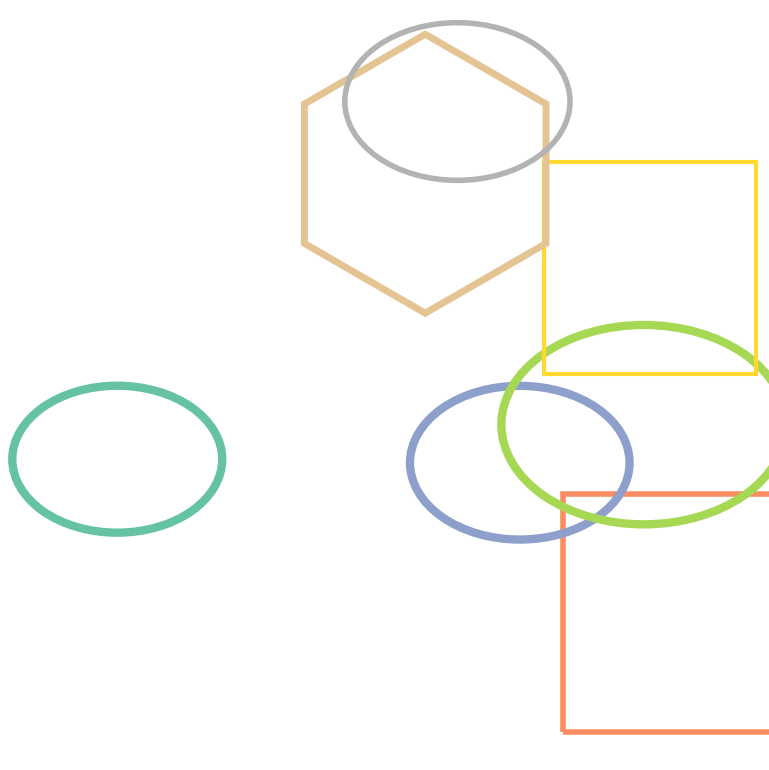[{"shape": "oval", "thickness": 3, "radius": 0.68, "center": [0.152, 0.404]}, {"shape": "square", "thickness": 2, "radius": 0.77, "center": [0.886, 0.204]}, {"shape": "oval", "thickness": 3, "radius": 0.71, "center": [0.675, 0.399]}, {"shape": "oval", "thickness": 3, "radius": 0.92, "center": [0.836, 0.448]}, {"shape": "square", "thickness": 1.5, "radius": 0.69, "center": [0.845, 0.652]}, {"shape": "hexagon", "thickness": 2.5, "radius": 0.91, "center": [0.552, 0.774]}, {"shape": "oval", "thickness": 2, "radius": 0.73, "center": [0.594, 0.868]}]